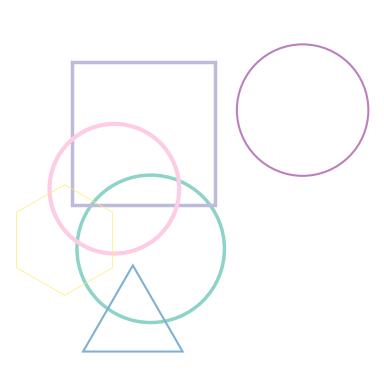[{"shape": "circle", "thickness": 2.5, "radius": 0.96, "center": [0.391, 0.354]}, {"shape": "square", "thickness": 2.5, "radius": 0.93, "center": [0.372, 0.652]}, {"shape": "triangle", "thickness": 1.5, "radius": 0.75, "center": [0.345, 0.161]}, {"shape": "circle", "thickness": 3, "radius": 0.84, "center": [0.297, 0.51]}, {"shape": "circle", "thickness": 1.5, "radius": 0.85, "center": [0.786, 0.714]}, {"shape": "hexagon", "thickness": 0.5, "radius": 0.72, "center": [0.168, 0.377]}]